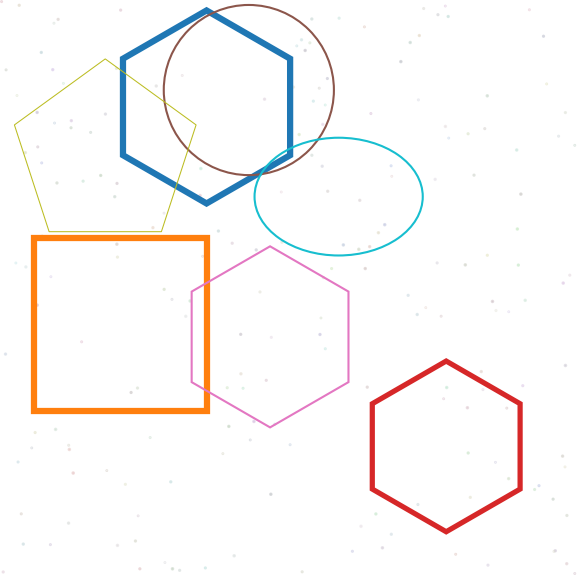[{"shape": "hexagon", "thickness": 3, "radius": 0.84, "center": [0.358, 0.814]}, {"shape": "square", "thickness": 3, "radius": 0.75, "center": [0.208, 0.437]}, {"shape": "hexagon", "thickness": 2.5, "radius": 0.74, "center": [0.773, 0.226]}, {"shape": "circle", "thickness": 1, "radius": 0.74, "center": [0.431, 0.843]}, {"shape": "hexagon", "thickness": 1, "radius": 0.78, "center": [0.468, 0.416]}, {"shape": "pentagon", "thickness": 0.5, "radius": 0.83, "center": [0.182, 0.732]}, {"shape": "oval", "thickness": 1, "radius": 0.73, "center": [0.586, 0.659]}]